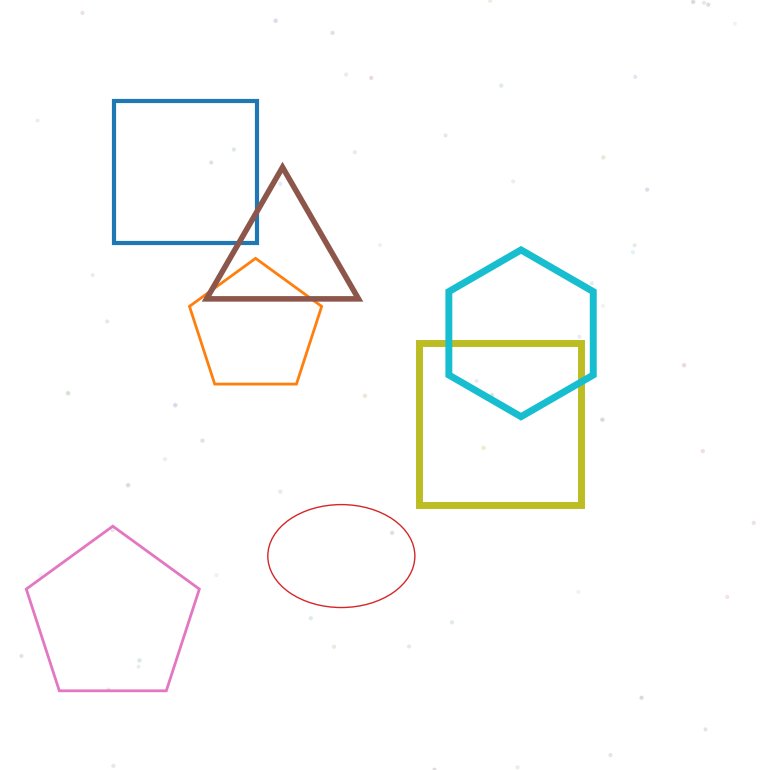[{"shape": "square", "thickness": 1.5, "radius": 0.46, "center": [0.241, 0.777]}, {"shape": "pentagon", "thickness": 1, "radius": 0.45, "center": [0.332, 0.574]}, {"shape": "oval", "thickness": 0.5, "radius": 0.48, "center": [0.443, 0.278]}, {"shape": "triangle", "thickness": 2, "radius": 0.57, "center": [0.367, 0.669]}, {"shape": "pentagon", "thickness": 1, "radius": 0.59, "center": [0.147, 0.198]}, {"shape": "square", "thickness": 2.5, "radius": 0.52, "center": [0.649, 0.45]}, {"shape": "hexagon", "thickness": 2.5, "radius": 0.54, "center": [0.677, 0.567]}]